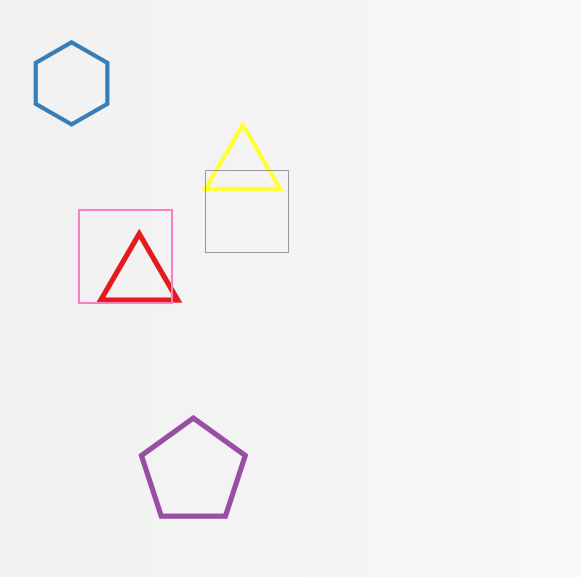[{"shape": "triangle", "thickness": 2.5, "radius": 0.38, "center": [0.24, 0.518]}, {"shape": "hexagon", "thickness": 2, "radius": 0.36, "center": [0.123, 0.855]}, {"shape": "pentagon", "thickness": 2.5, "radius": 0.47, "center": [0.333, 0.181]}, {"shape": "triangle", "thickness": 2, "radius": 0.37, "center": [0.418, 0.709]}, {"shape": "square", "thickness": 1, "radius": 0.4, "center": [0.216, 0.555]}, {"shape": "square", "thickness": 0.5, "radius": 0.35, "center": [0.424, 0.633]}]